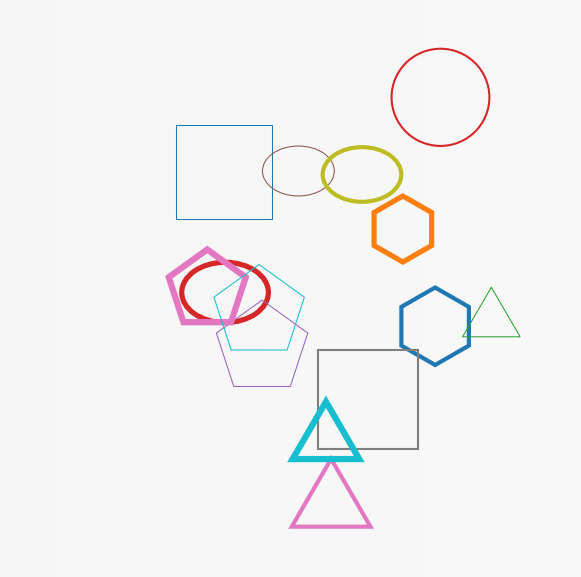[{"shape": "square", "thickness": 0.5, "radius": 0.41, "center": [0.386, 0.701]}, {"shape": "hexagon", "thickness": 2, "radius": 0.34, "center": [0.749, 0.434]}, {"shape": "hexagon", "thickness": 2.5, "radius": 0.29, "center": [0.693, 0.603]}, {"shape": "triangle", "thickness": 0.5, "radius": 0.29, "center": [0.845, 0.445]}, {"shape": "circle", "thickness": 1, "radius": 0.42, "center": [0.758, 0.831]}, {"shape": "oval", "thickness": 2.5, "radius": 0.37, "center": [0.387, 0.493]}, {"shape": "pentagon", "thickness": 0.5, "radius": 0.41, "center": [0.451, 0.397]}, {"shape": "oval", "thickness": 0.5, "radius": 0.31, "center": [0.513, 0.703]}, {"shape": "pentagon", "thickness": 3, "radius": 0.35, "center": [0.357, 0.498]}, {"shape": "triangle", "thickness": 2, "radius": 0.39, "center": [0.57, 0.126]}, {"shape": "square", "thickness": 1, "radius": 0.43, "center": [0.633, 0.308]}, {"shape": "oval", "thickness": 2, "radius": 0.34, "center": [0.623, 0.697]}, {"shape": "triangle", "thickness": 3, "radius": 0.33, "center": [0.561, 0.237]}, {"shape": "pentagon", "thickness": 0.5, "radius": 0.41, "center": [0.446, 0.459]}]